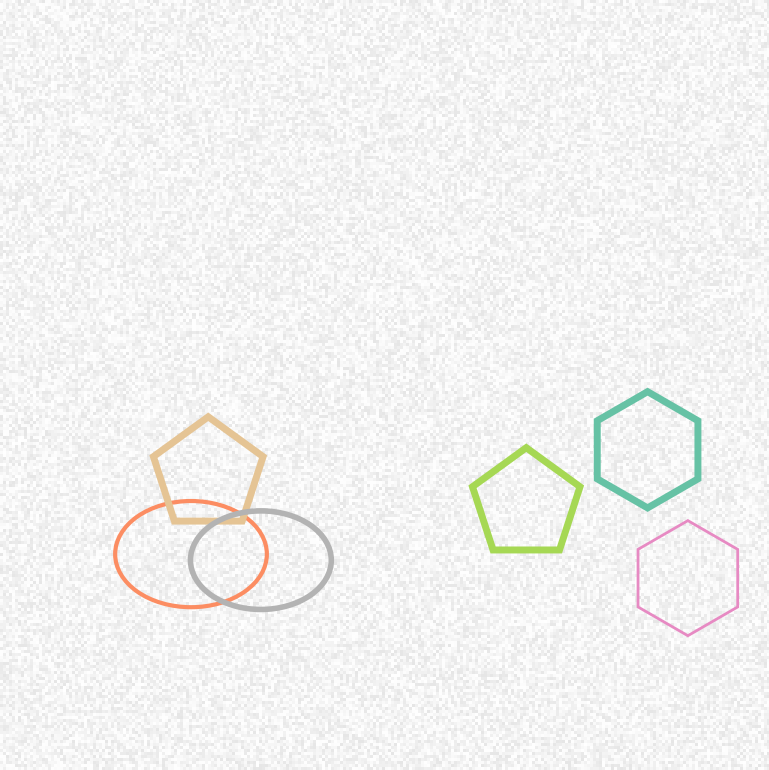[{"shape": "hexagon", "thickness": 2.5, "radius": 0.38, "center": [0.841, 0.416]}, {"shape": "oval", "thickness": 1.5, "radius": 0.49, "center": [0.248, 0.28]}, {"shape": "hexagon", "thickness": 1, "radius": 0.37, "center": [0.893, 0.249]}, {"shape": "pentagon", "thickness": 2.5, "radius": 0.37, "center": [0.683, 0.345]}, {"shape": "pentagon", "thickness": 2.5, "radius": 0.37, "center": [0.27, 0.384]}, {"shape": "oval", "thickness": 2, "radius": 0.46, "center": [0.339, 0.273]}]